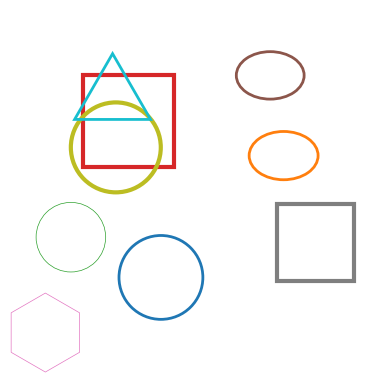[{"shape": "circle", "thickness": 2, "radius": 0.54, "center": [0.418, 0.279]}, {"shape": "oval", "thickness": 2, "radius": 0.45, "center": [0.737, 0.596]}, {"shape": "circle", "thickness": 0.5, "radius": 0.45, "center": [0.184, 0.384]}, {"shape": "square", "thickness": 3, "radius": 0.6, "center": [0.334, 0.687]}, {"shape": "oval", "thickness": 2, "radius": 0.44, "center": [0.702, 0.804]}, {"shape": "hexagon", "thickness": 0.5, "radius": 0.51, "center": [0.118, 0.136]}, {"shape": "square", "thickness": 3, "radius": 0.5, "center": [0.82, 0.371]}, {"shape": "circle", "thickness": 3, "radius": 0.58, "center": [0.301, 0.617]}, {"shape": "triangle", "thickness": 2, "radius": 0.57, "center": [0.292, 0.747]}]